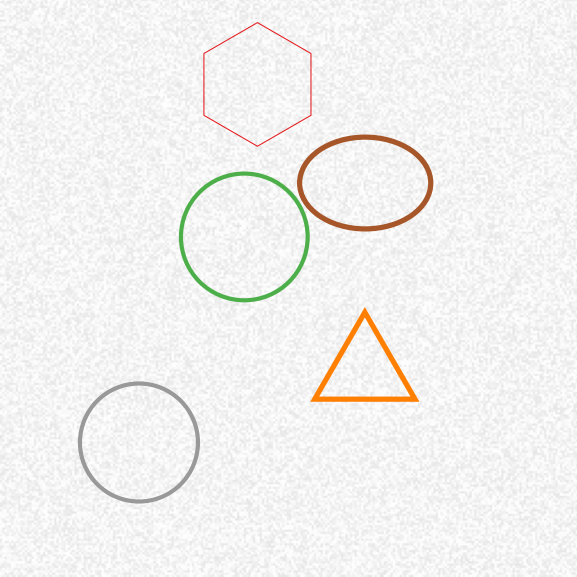[{"shape": "hexagon", "thickness": 0.5, "radius": 0.54, "center": [0.446, 0.853]}, {"shape": "circle", "thickness": 2, "radius": 0.55, "center": [0.423, 0.589]}, {"shape": "triangle", "thickness": 2.5, "radius": 0.5, "center": [0.632, 0.358]}, {"shape": "oval", "thickness": 2.5, "radius": 0.57, "center": [0.632, 0.682]}, {"shape": "circle", "thickness": 2, "radius": 0.51, "center": [0.241, 0.233]}]